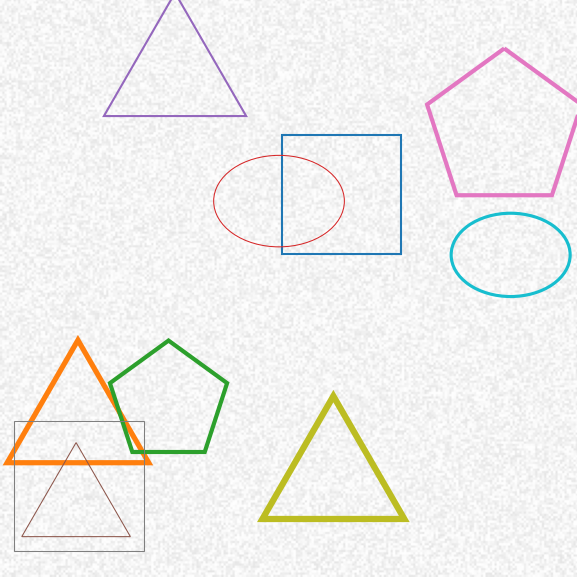[{"shape": "square", "thickness": 1, "radius": 0.52, "center": [0.591, 0.663]}, {"shape": "triangle", "thickness": 2.5, "radius": 0.71, "center": [0.135, 0.269]}, {"shape": "pentagon", "thickness": 2, "radius": 0.53, "center": [0.292, 0.303]}, {"shape": "oval", "thickness": 0.5, "radius": 0.57, "center": [0.483, 0.651]}, {"shape": "triangle", "thickness": 1, "radius": 0.71, "center": [0.303, 0.869]}, {"shape": "triangle", "thickness": 0.5, "radius": 0.54, "center": [0.132, 0.124]}, {"shape": "pentagon", "thickness": 2, "radius": 0.7, "center": [0.873, 0.775]}, {"shape": "square", "thickness": 0.5, "radius": 0.56, "center": [0.137, 0.158]}, {"shape": "triangle", "thickness": 3, "radius": 0.71, "center": [0.577, 0.171]}, {"shape": "oval", "thickness": 1.5, "radius": 0.52, "center": [0.884, 0.558]}]